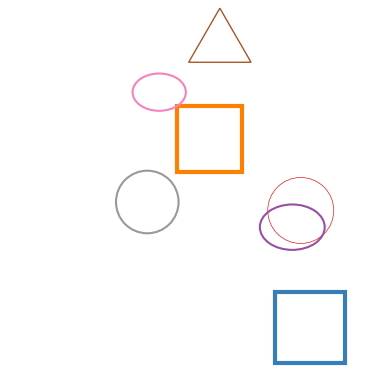[{"shape": "circle", "thickness": 0.5, "radius": 0.43, "center": [0.781, 0.453]}, {"shape": "square", "thickness": 3, "radius": 0.46, "center": [0.805, 0.149]}, {"shape": "oval", "thickness": 1.5, "radius": 0.42, "center": [0.759, 0.41]}, {"shape": "square", "thickness": 3, "radius": 0.42, "center": [0.545, 0.639]}, {"shape": "triangle", "thickness": 1, "radius": 0.47, "center": [0.571, 0.885]}, {"shape": "oval", "thickness": 1.5, "radius": 0.35, "center": [0.414, 0.761]}, {"shape": "circle", "thickness": 1.5, "radius": 0.41, "center": [0.383, 0.475]}]